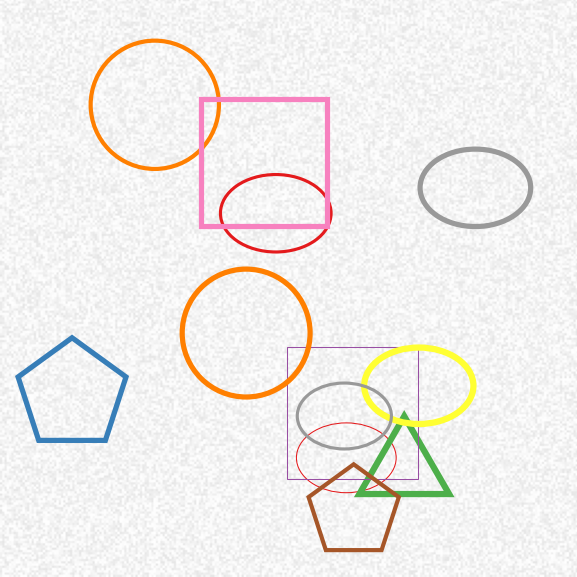[{"shape": "oval", "thickness": 1.5, "radius": 0.48, "center": [0.478, 0.63]}, {"shape": "oval", "thickness": 0.5, "radius": 0.43, "center": [0.6, 0.206]}, {"shape": "pentagon", "thickness": 2.5, "radius": 0.49, "center": [0.125, 0.316]}, {"shape": "triangle", "thickness": 3, "radius": 0.45, "center": [0.7, 0.189]}, {"shape": "square", "thickness": 0.5, "radius": 0.57, "center": [0.61, 0.284]}, {"shape": "circle", "thickness": 2, "radius": 0.56, "center": [0.268, 0.818]}, {"shape": "circle", "thickness": 2.5, "radius": 0.55, "center": [0.426, 0.422]}, {"shape": "oval", "thickness": 3, "radius": 0.47, "center": [0.725, 0.331]}, {"shape": "pentagon", "thickness": 2, "radius": 0.41, "center": [0.612, 0.113]}, {"shape": "square", "thickness": 2.5, "radius": 0.55, "center": [0.457, 0.717]}, {"shape": "oval", "thickness": 2.5, "radius": 0.48, "center": [0.823, 0.674]}, {"shape": "oval", "thickness": 1.5, "radius": 0.41, "center": [0.596, 0.279]}]